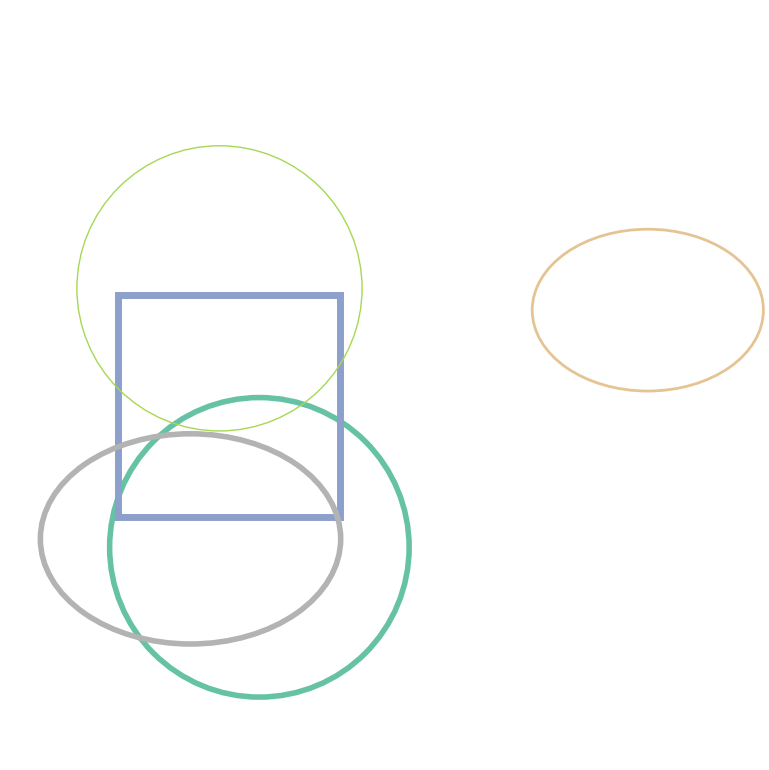[{"shape": "circle", "thickness": 2, "radius": 0.97, "center": [0.337, 0.289]}, {"shape": "square", "thickness": 2.5, "radius": 0.72, "center": [0.297, 0.472]}, {"shape": "circle", "thickness": 0.5, "radius": 0.93, "center": [0.285, 0.626]}, {"shape": "oval", "thickness": 1, "radius": 0.75, "center": [0.841, 0.597]}, {"shape": "oval", "thickness": 2, "radius": 0.98, "center": [0.247, 0.3]}]